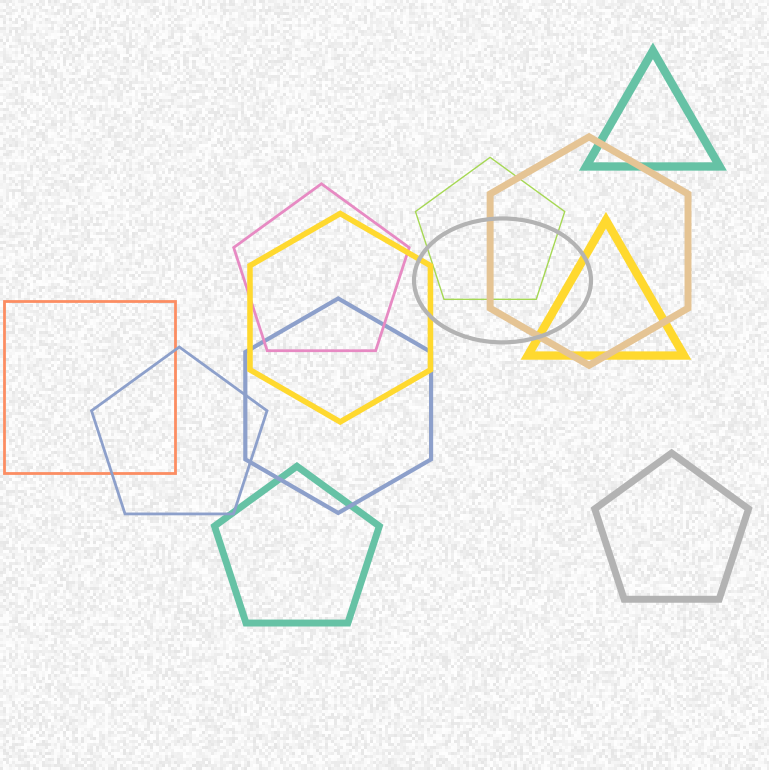[{"shape": "triangle", "thickness": 3, "radius": 0.5, "center": [0.848, 0.834]}, {"shape": "pentagon", "thickness": 2.5, "radius": 0.56, "center": [0.386, 0.282]}, {"shape": "square", "thickness": 1, "radius": 0.56, "center": [0.116, 0.498]}, {"shape": "pentagon", "thickness": 1, "radius": 0.6, "center": [0.233, 0.43]}, {"shape": "hexagon", "thickness": 1.5, "radius": 0.7, "center": [0.439, 0.473]}, {"shape": "pentagon", "thickness": 1, "radius": 0.6, "center": [0.417, 0.641]}, {"shape": "pentagon", "thickness": 0.5, "radius": 0.51, "center": [0.637, 0.694]}, {"shape": "hexagon", "thickness": 2, "radius": 0.68, "center": [0.442, 0.587]}, {"shape": "triangle", "thickness": 3, "radius": 0.59, "center": [0.787, 0.597]}, {"shape": "hexagon", "thickness": 2.5, "radius": 0.74, "center": [0.765, 0.674]}, {"shape": "oval", "thickness": 1.5, "radius": 0.57, "center": [0.653, 0.636]}, {"shape": "pentagon", "thickness": 2.5, "radius": 0.52, "center": [0.872, 0.307]}]